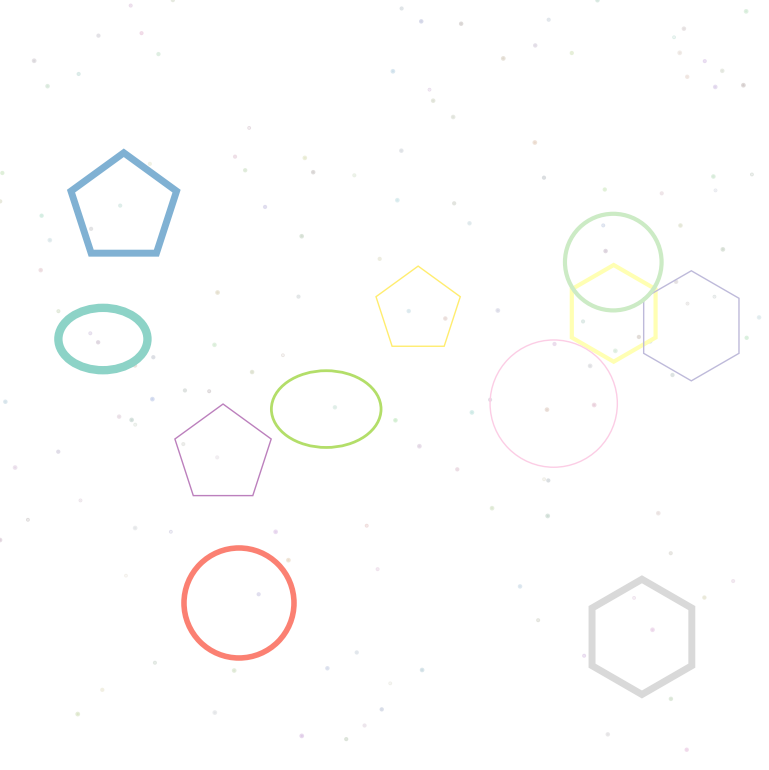[{"shape": "oval", "thickness": 3, "radius": 0.29, "center": [0.134, 0.56]}, {"shape": "hexagon", "thickness": 1.5, "radius": 0.31, "center": [0.797, 0.593]}, {"shape": "hexagon", "thickness": 0.5, "radius": 0.36, "center": [0.898, 0.577]}, {"shape": "circle", "thickness": 2, "radius": 0.36, "center": [0.31, 0.217]}, {"shape": "pentagon", "thickness": 2.5, "radius": 0.36, "center": [0.161, 0.73]}, {"shape": "oval", "thickness": 1, "radius": 0.36, "center": [0.424, 0.469]}, {"shape": "circle", "thickness": 0.5, "radius": 0.41, "center": [0.719, 0.476]}, {"shape": "hexagon", "thickness": 2.5, "radius": 0.37, "center": [0.834, 0.173]}, {"shape": "pentagon", "thickness": 0.5, "radius": 0.33, "center": [0.29, 0.41]}, {"shape": "circle", "thickness": 1.5, "radius": 0.31, "center": [0.796, 0.66]}, {"shape": "pentagon", "thickness": 0.5, "radius": 0.29, "center": [0.543, 0.597]}]